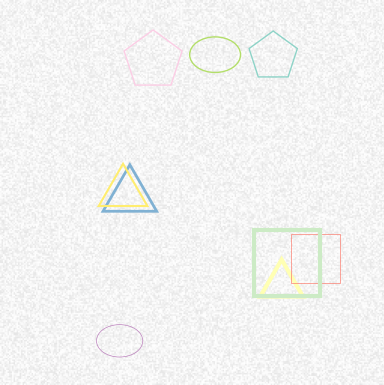[{"shape": "pentagon", "thickness": 1, "radius": 0.33, "center": [0.71, 0.854]}, {"shape": "triangle", "thickness": 3, "radius": 0.32, "center": [0.731, 0.262]}, {"shape": "square", "thickness": 0.5, "radius": 0.32, "center": [0.819, 0.328]}, {"shape": "triangle", "thickness": 2, "radius": 0.4, "center": [0.337, 0.491]}, {"shape": "oval", "thickness": 1, "radius": 0.33, "center": [0.559, 0.858]}, {"shape": "pentagon", "thickness": 1, "radius": 0.4, "center": [0.398, 0.843]}, {"shape": "oval", "thickness": 0.5, "radius": 0.3, "center": [0.311, 0.115]}, {"shape": "square", "thickness": 3, "radius": 0.43, "center": [0.746, 0.316]}, {"shape": "triangle", "thickness": 1.5, "radius": 0.37, "center": [0.32, 0.501]}]